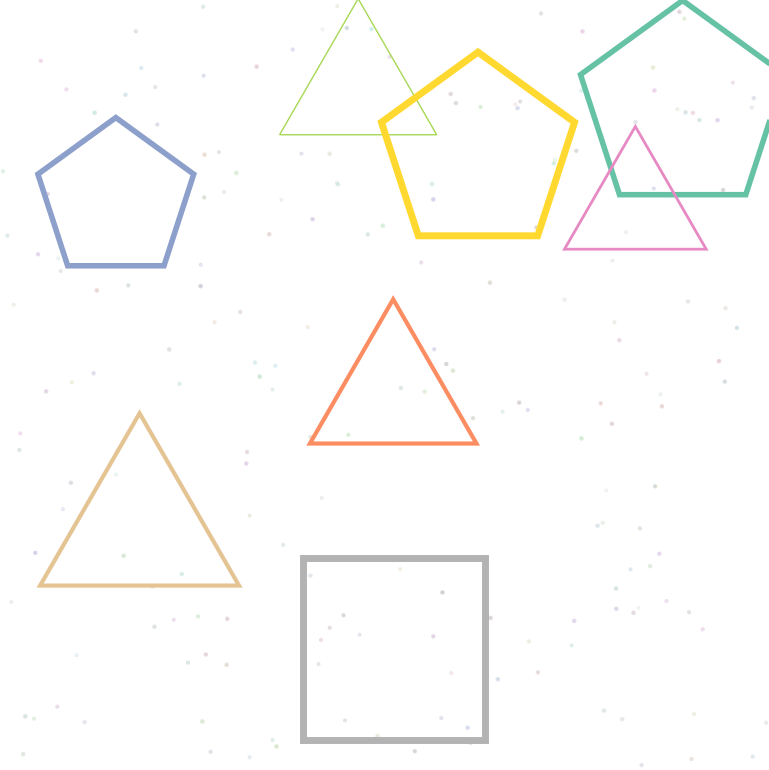[{"shape": "pentagon", "thickness": 2, "radius": 0.7, "center": [0.887, 0.86]}, {"shape": "triangle", "thickness": 1.5, "radius": 0.62, "center": [0.511, 0.486]}, {"shape": "pentagon", "thickness": 2, "radius": 0.53, "center": [0.15, 0.741]}, {"shape": "triangle", "thickness": 1, "radius": 0.53, "center": [0.825, 0.73]}, {"shape": "triangle", "thickness": 0.5, "radius": 0.59, "center": [0.465, 0.884]}, {"shape": "pentagon", "thickness": 2.5, "radius": 0.66, "center": [0.621, 0.8]}, {"shape": "triangle", "thickness": 1.5, "radius": 0.75, "center": [0.181, 0.314]}, {"shape": "square", "thickness": 2.5, "radius": 0.59, "center": [0.511, 0.157]}]